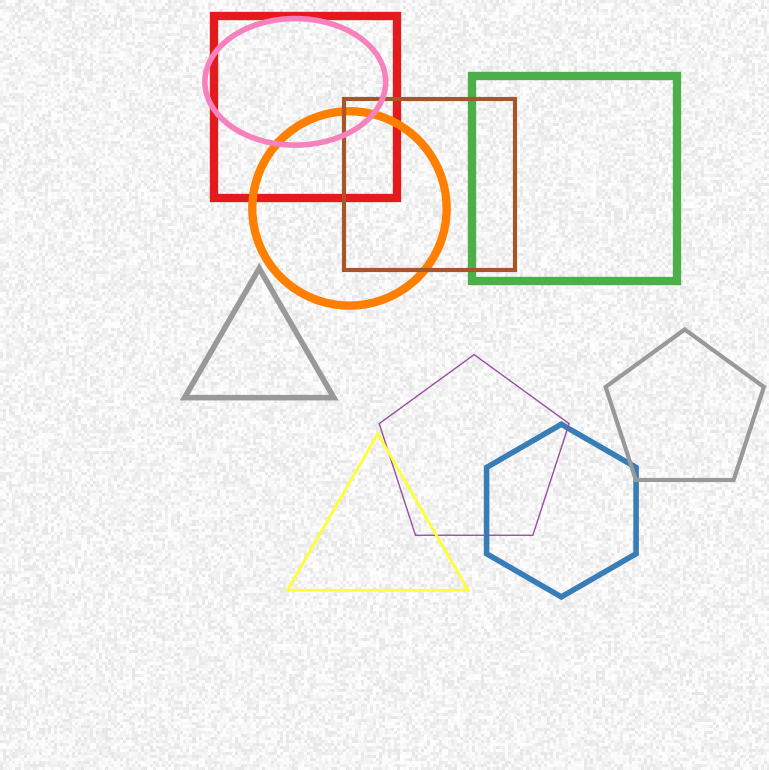[{"shape": "square", "thickness": 3, "radius": 0.59, "center": [0.397, 0.861]}, {"shape": "hexagon", "thickness": 2, "radius": 0.56, "center": [0.729, 0.337]}, {"shape": "square", "thickness": 3, "radius": 0.67, "center": [0.747, 0.768]}, {"shape": "pentagon", "thickness": 0.5, "radius": 0.65, "center": [0.616, 0.41]}, {"shape": "circle", "thickness": 3, "radius": 0.63, "center": [0.454, 0.729]}, {"shape": "triangle", "thickness": 1, "radius": 0.68, "center": [0.491, 0.301]}, {"shape": "square", "thickness": 1.5, "radius": 0.56, "center": [0.557, 0.76]}, {"shape": "oval", "thickness": 2, "radius": 0.59, "center": [0.383, 0.894]}, {"shape": "pentagon", "thickness": 1.5, "radius": 0.54, "center": [0.889, 0.464]}, {"shape": "triangle", "thickness": 2, "radius": 0.56, "center": [0.337, 0.54]}]